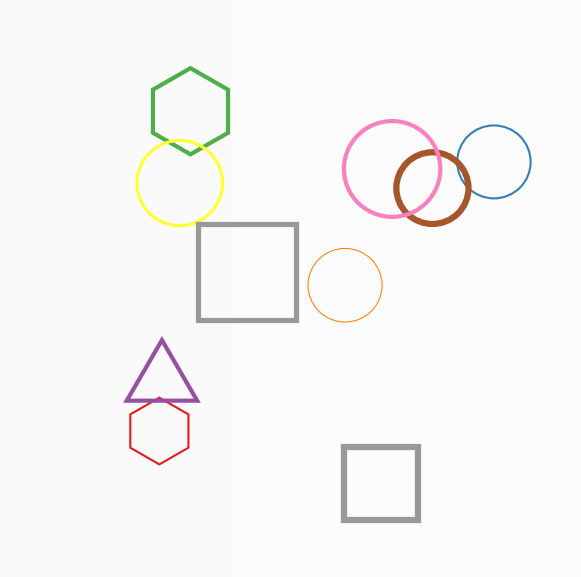[{"shape": "hexagon", "thickness": 1, "radius": 0.29, "center": [0.274, 0.253]}, {"shape": "circle", "thickness": 1, "radius": 0.32, "center": [0.85, 0.719]}, {"shape": "hexagon", "thickness": 2, "radius": 0.37, "center": [0.328, 0.807]}, {"shape": "triangle", "thickness": 2, "radius": 0.35, "center": [0.279, 0.34]}, {"shape": "circle", "thickness": 0.5, "radius": 0.32, "center": [0.594, 0.505]}, {"shape": "circle", "thickness": 1.5, "radius": 0.37, "center": [0.309, 0.682]}, {"shape": "circle", "thickness": 3, "radius": 0.31, "center": [0.744, 0.673]}, {"shape": "circle", "thickness": 2, "radius": 0.41, "center": [0.675, 0.707]}, {"shape": "square", "thickness": 3, "radius": 0.32, "center": [0.656, 0.162]}, {"shape": "square", "thickness": 2.5, "radius": 0.42, "center": [0.425, 0.528]}]